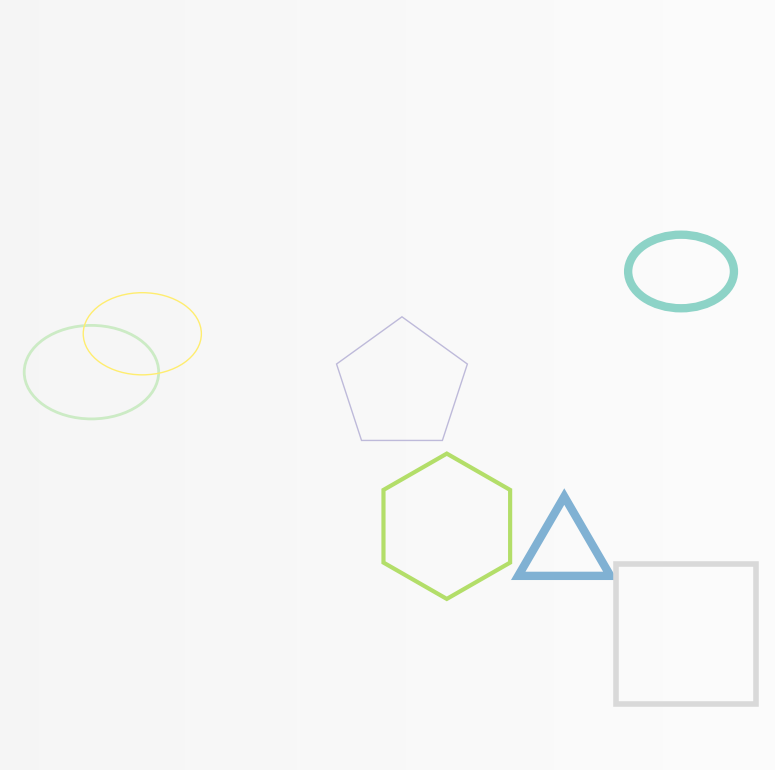[{"shape": "oval", "thickness": 3, "radius": 0.34, "center": [0.879, 0.647]}, {"shape": "pentagon", "thickness": 0.5, "radius": 0.44, "center": [0.519, 0.5]}, {"shape": "triangle", "thickness": 3, "radius": 0.34, "center": [0.728, 0.286]}, {"shape": "hexagon", "thickness": 1.5, "radius": 0.47, "center": [0.577, 0.317]}, {"shape": "square", "thickness": 2, "radius": 0.45, "center": [0.885, 0.177]}, {"shape": "oval", "thickness": 1, "radius": 0.43, "center": [0.118, 0.517]}, {"shape": "oval", "thickness": 0.5, "radius": 0.38, "center": [0.184, 0.567]}]